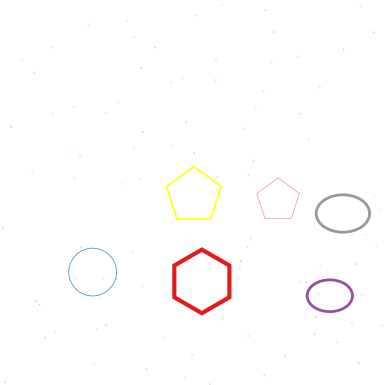[{"shape": "hexagon", "thickness": 3, "radius": 0.41, "center": [0.524, 0.269]}, {"shape": "circle", "thickness": 0.5, "radius": 0.31, "center": [0.241, 0.293]}, {"shape": "oval", "thickness": 2, "radius": 0.29, "center": [0.857, 0.232]}, {"shape": "pentagon", "thickness": 1.5, "radius": 0.37, "center": [0.503, 0.492]}, {"shape": "pentagon", "thickness": 0.5, "radius": 0.29, "center": [0.722, 0.48]}, {"shape": "oval", "thickness": 2, "radius": 0.35, "center": [0.891, 0.445]}]